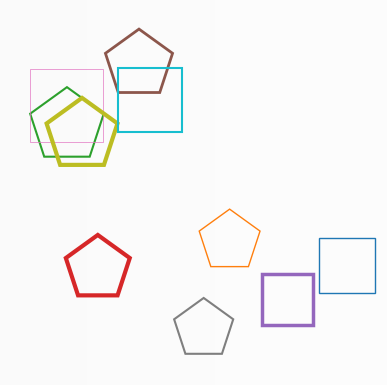[{"shape": "square", "thickness": 1, "radius": 0.36, "center": [0.895, 0.31]}, {"shape": "pentagon", "thickness": 1, "radius": 0.41, "center": [0.593, 0.374]}, {"shape": "pentagon", "thickness": 1.5, "radius": 0.5, "center": [0.173, 0.674]}, {"shape": "pentagon", "thickness": 3, "radius": 0.43, "center": [0.252, 0.303]}, {"shape": "square", "thickness": 2.5, "radius": 0.33, "center": [0.742, 0.222]}, {"shape": "pentagon", "thickness": 2, "radius": 0.46, "center": [0.359, 0.833]}, {"shape": "square", "thickness": 0.5, "radius": 0.47, "center": [0.171, 0.726]}, {"shape": "pentagon", "thickness": 1.5, "radius": 0.4, "center": [0.526, 0.146]}, {"shape": "pentagon", "thickness": 3, "radius": 0.48, "center": [0.212, 0.65]}, {"shape": "square", "thickness": 1.5, "radius": 0.41, "center": [0.387, 0.741]}]